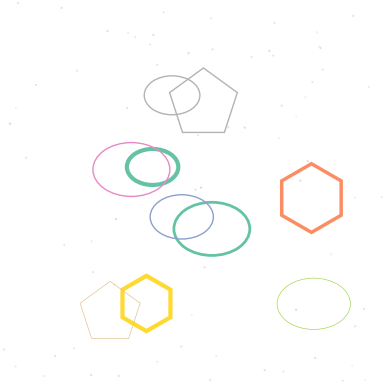[{"shape": "oval", "thickness": 2, "radius": 0.49, "center": [0.55, 0.406]}, {"shape": "oval", "thickness": 3, "radius": 0.33, "center": [0.396, 0.566]}, {"shape": "hexagon", "thickness": 2.5, "radius": 0.45, "center": [0.809, 0.486]}, {"shape": "oval", "thickness": 1, "radius": 0.41, "center": [0.472, 0.437]}, {"shape": "oval", "thickness": 1, "radius": 0.5, "center": [0.341, 0.56]}, {"shape": "oval", "thickness": 0.5, "radius": 0.48, "center": [0.815, 0.211]}, {"shape": "hexagon", "thickness": 3, "radius": 0.36, "center": [0.38, 0.212]}, {"shape": "pentagon", "thickness": 0.5, "radius": 0.41, "center": [0.286, 0.187]}, {"shape": "pentagon", "thickness": 1, "radius": 0.46, "center": [0.528, 0.731]}, {"shape": "oval", "thickness": 1, "radius": 0.36, "center": [0.447, 0.752]}]